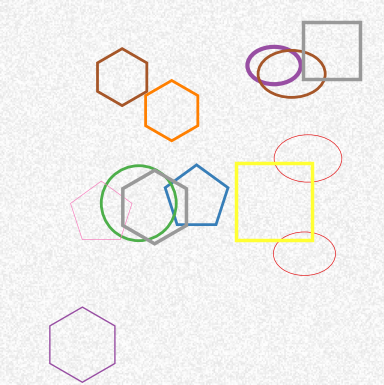[{"shape": "oval", "thickness": 0.5, "radius": 0.4, "center": [0.791, 0.341]}, {"shape": "oval", "thickness": 0.5, "radius": 0.44, "center": [0.8, 0.588]}, {"shape": "pentagon", "thickness": 2, "radius": 0.43, "center": [0.511, 0.486]}, {"shape": "circle", "thickness": 2, "radius": 0.49, "center": [0.36, 0.472]}, {"shape": "oval", "thickness": 3, "radius": 0.35, "center": [0.712, 0.83]}, {"shape": "hexagon", "thickness": 1, "radius": 0.49, "center": [0.214, 0.105]}, {"shape": "hexagon", "thickness": 2, "radius": 0.39, "center": [0.446, 0.713]}, {"shape": "square", "thickness": 2.5, "radius": 0.49, "center": [0.711, 0.477]}, {"shape": "oval", "thickness": 2, "radius": 0.44, "center": [0.758, 0.808]}, {"shape": "hexagon", "thickness": 2, "radius": 0.37, "center": [0.317, 0.8]}, {"shape": "pentagon", "thickness": 0.5, "radius": 0.42, "center": [0.263, 0.446]}, {"shape": "hexagon", "thickness": 2.5, "radius": 0.48, "center": [0.402, 0.462]}, {"shape": "square", "thickness": 2.5, "radius": 0.37, "center": [0.86, 0.869]}]